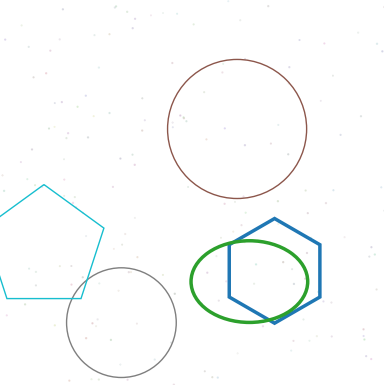[{"shape": "hexagon", "thickness": 2.5, "radius": 0.68, "center": [0.713, 0.296]}, {"shape": "oval", "thickness": 2.5, "radius": 0.76, "center": [0.648, 0.269]}, {"shape": "circle", "thickness": 1, "radius": 0.9, "center": [0.616, 0.665]}, {"shape": "circle", "thickness": 1, "radius": 0.71, "center": [0.315, 0.162]}, {"shape": "pentagon", "thickness": 1, "radius": 0.82, "center": [0.114, 0.357]}]